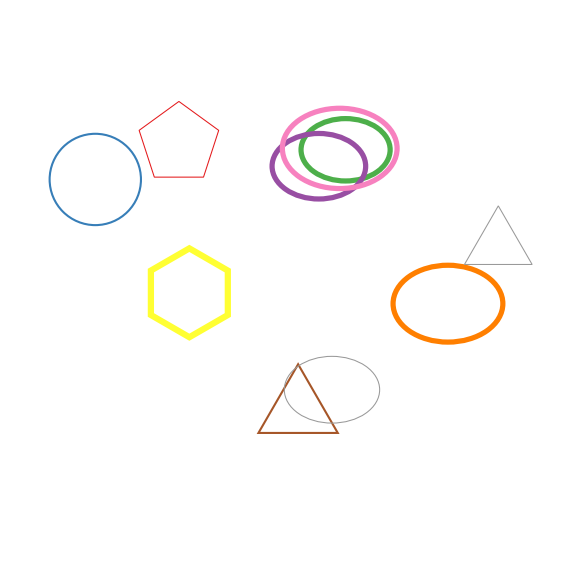[{"shape": "pentagon", "thickness": 0.5, "radius": 0.36, "center": [0.31, 0.751]}, {"shape": "circle", "thickness": 1, "radius": 0.4, "center": [0.165, 0.688]}, {"shape": "oval", "thickness": 2.5, "radius": 0.39, "center": [0.598, 0.74]}, {"shape": "oval", "thickness": 2.5, "radius": 0.41, "center": [0.552, 0.711]}, {"shape": "oval", "thickness": 2.5, "radius": 0.48, "center": [0.776, 0.473]}, {"shape": "hexagon", "thickness": 3, "radius": 0.38, "center": [0.328, 0.492]}, {"shape": "triangle", "thickness": 1, "radius": 0.4, "center": [0.516, 0.289]}, {"shape": "oval", "thickness": 2.5, "radius": 0.5, "center": [0.588, 0.742]}, {"shape": "oval", "thickness": 0.5, "radius": 0.41, "center": [0.575, 0.324]}, {"shape": "triangle", "thickness": 0.5, "radius": 0.34, "center": [0.863, 0.575]}]